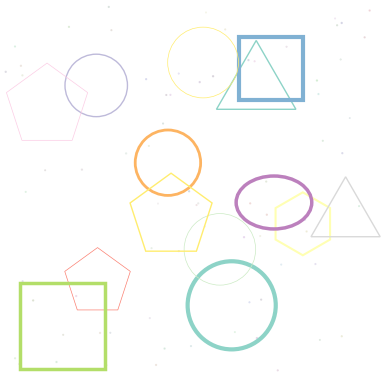[{"shape": "circle", "thickness": 3, "radius": 0.57, "center": [0.602, 0.207]}, {"shape": "triangle", "thickness": 1, "radius": 0.6, "center": [0.665, 0.776]}, {"shape": "hexagon", "thickness": 1.5, "radius": 0.41, "center": [0.787, 0.419]}, {"shape": "circle", "thickness": 1, "radius": 0.41, "center": [0.25, 0.778]}, {"shape": "pentagon", "thickness": 0.5, "radius": 0.45, "center": [0.253, 0.267]}, {"shape": "square", "thickness": 3, "radius": 0.41, "center": [0.704, 0.822]}, {"shape": "circle", "thickness": 2, "radius": 0.42, "center": [0.436, 0.577]}, {"shape": "square", "thickness": 2.5, "radius": 0.55, "center": [0.162, 0.153]}, {"shape": "pentagon", "thickness": 0.5, "radius": 0.55, "center": [0.122, 0.725]}, {"shape": "triangle", "thickness": 1, "radius": 0.52, "center": [0.898, 0.437]}, {"shape": "oval", "thickness": 2.5, "radius": 0.49, "center": [0.712, 0.474]}, {"shape": "circle", "thickness": 0.5, "radius": 0.46, "center": [0.571, 0.352]}, {"shape": "circle", "thickness": 0.5, "radius": 0.46, "center": [0.527, 0.838]}, {"shape": "pentagon", "thickness": 1, "radius": 0.56, "center": [0.444, 0.438]}]